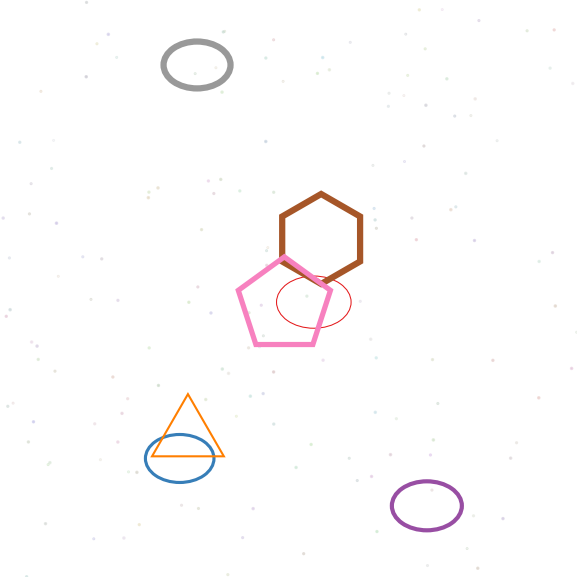[{"shape": "oval", "thickness": 0.5, "radius": 0.32, "center": [0.543, 0.476]}, {"shape": "oval", "thickness": 1.5, "radius": 0.3, "center": [0.311, 0.205]}, {"shape": "oval", "thickness": 2, "radius": 0.3, "center": [0.739, 0.123]}, {"shape": "triangle", "thickness": 1, "radius": 0.36, "center": [0.325, 0.245]}, {"shape": "hexagon", "thickness": 3, "radius": 0.39, "center": [0.556, 0.585]}, {"shape": "pentagon", "thickness": 2.5, "radius": 0.42, "center": [0.492, 0.47]}, {"shape": "oval", "thickness": 3, "radius": 0.29, "center": [0.341, 0.887]}]